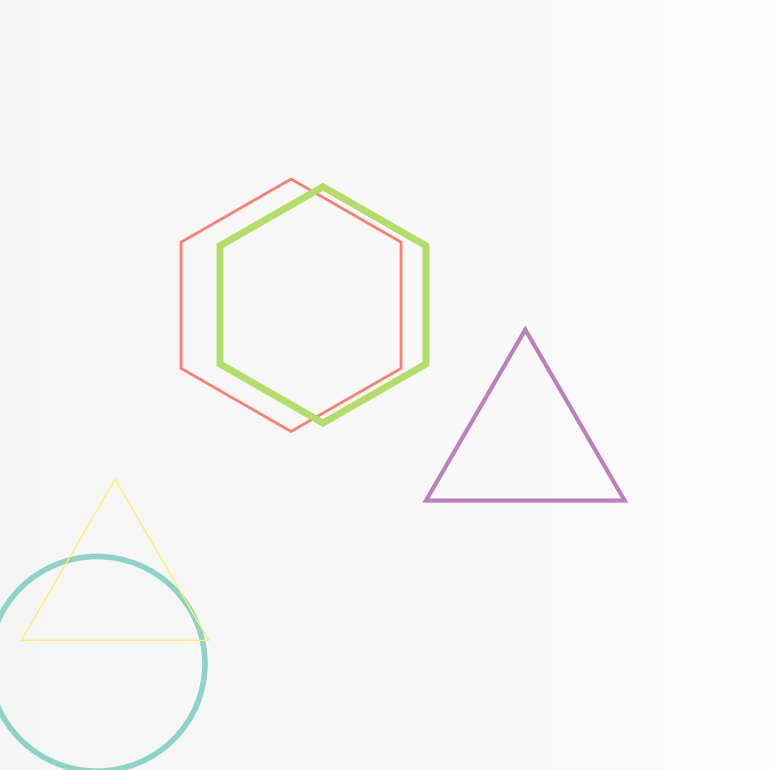[{"shape": "circle", "thickness": 2, "radius": 0.7, "center": [0.125, 0.138]}, {"shape": "hexagon", "thickness": 1, "radius": 0.82, "center": [0.376, 0.604]}, {"shape": "hexagon", "thickness": 2.5, "radius": 0.77, "center": [0.417, 0.604]}, {"shape": "triangle", "thickness": 1.5, "radius": 0.74, "center": [0.678, 0.424]}, {"shape": "triangle", "thickness": 0.5, "radius": 0.7, "center": [0.149, 0.238]}]